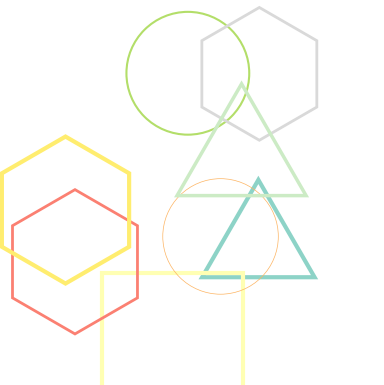[{"shape": "triangle", "thickness": 3, "radius": 0.84, "center": [0.671, 0.364]}, {"shape": "square", "thickness": 3, "radius": 0.92, "center": [0.448, 0.107]}, {"shape": "hexagon", "thickness": 2, "radius": 0.94, "center": [0.195, 0.32]}, {"shape": "circle", "thickness": 0.5, "radius": 0.75, "center": [0.573, 0.386]}, {"shape": "circle", "thickness": 1.5, "radius": 0.8, "center": [0.488, 0.81]}, {"shape": "hexagon", "thickness": 2, "radius": 0.86, "center": [0.674, 0.808]}, {"shape": "triangle", "thickness": 2.5, "radius": 0.97, "center": [0.627, 0.589]}, {"shape": "hexagon", "thickness": 3, "radius": 0.95, "center": [0.17, 0.454]}]